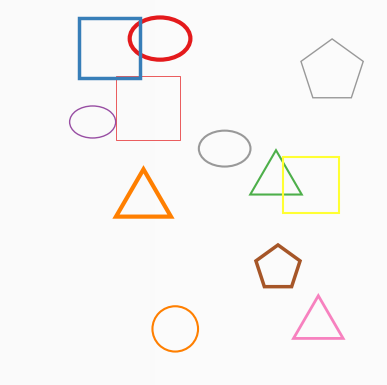[{"shape": "square", "thickness": 0.5, "radius": 0.41, "center": [0.382, 0.72]}, {"shape": "oval", "thickness": 3, "radius": 0.39, "center": [0.413, 0.9]}, {"shape": "square", "thickness": 2.5, "radius": 0.39, "center": [0.283, 0.875]}, {"shape": "triangle", "thickness": 1.5, "radius": 0.38, "center": [0.712, 0.533]}, {"shape": "oval", "thickness": 1, "radius": 0.3, "center": [0.239, 0.683]}, {"shape": "triangle", "thickness": 3, "radius": 0.41, "center": [0.37, 0.478]}, {"shape": "circle", "thickness": 1.5, "radius": 0.29, "center": [0.452, 0.146]}, {"shape": "square", "thickness": 1.5, "radius": 0.36, "center": [0.803, 0.519]}, {"shape": "pentagon", "thickness": 2.5, "radius": 0.3, "center": [0.717, 0.304]}, {"shape": "triangle", "thickness": 2, "radius": 0.37, "center": [0.821, 0.158]}, {"shape": "pentagon", "thickness": 1, "radius": 0.42, "center": [0.857, 0.814]}, {"shape": "oval", "thickness": 1.5, "radius": 0.33, "center": [0.58, 0.614]}]